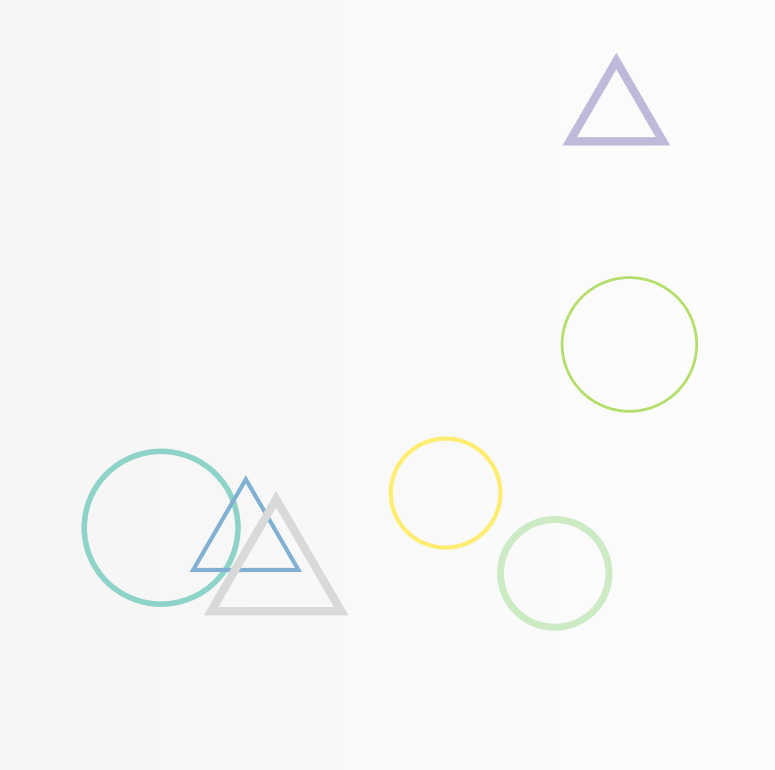[{"shape": "circle", "thickness": 2, "radius": 0.5, "center": [0.208, 0.315]}, {"shape": "triangle", "thickness": 3, "radius": 0.35, "center": [0.795, 0.851]}, {"shape": "triangle", "thickness": 1.5, "radius": 0.39, "center": [0.317, 0.299]}, {"shape": "circle", "thickness": 1, "radius": 0.43, "center": [0.812, 0.553]}, {"shape": "triangle", "thickness": 3, "radius": 0.48, "center": [0.356, 0.255]}, {"shape": "circle", "thickness": 2.5, "radius": 0.35, "center": [0.716, 0.255]}, {"shape": "circle", "thickness": 1.5, "radius": 0.35, "center": [0.575, 0.36]}]